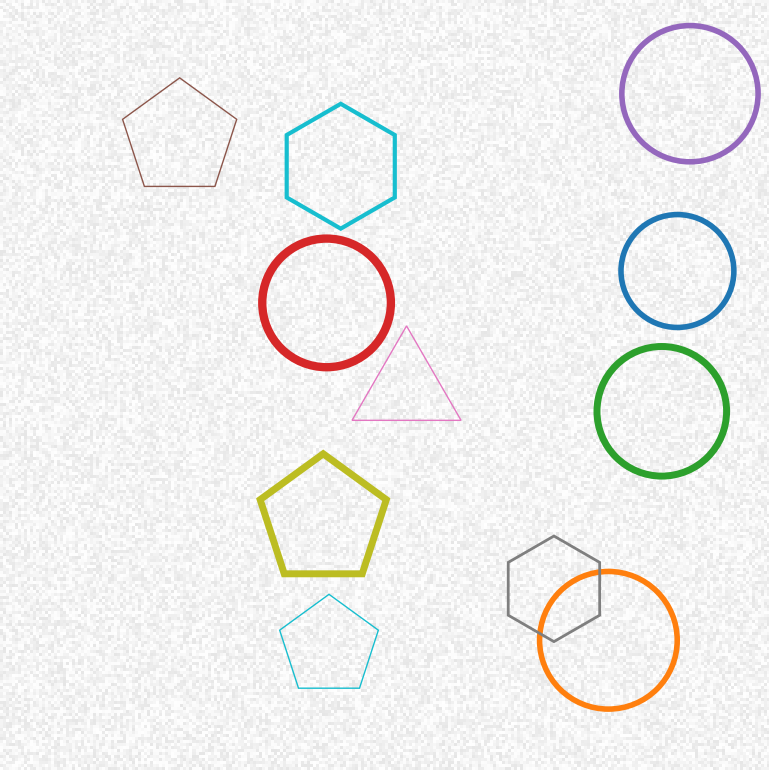[{"shape": "circle", "thickness": 2, "radius": 0.37, "center": [0.88, 0.648]}, {"shape": "circle", "thickness": 2, "radius": 0.45, "center": [0.79, 0.168]}, {"shape": "circle", "thickness": 2.5, "radius": 0.42, "center": [0.859, 0.466]}, {"shape": "circle", "thickness": 3, "radius": 0.42, "center": [0.424, 0.607]}, {"shape": "circle", "thickness": 2, "radius": 0.44, "center": [0.896, 0.878]}, {"shape": "pentagon", "thickness": 0.5, "radius": 0.39, "center": [0.233, 0.821]}, {"shape": "triangle", "thickness": 0.5, "radius": 0.41, "center": [0.528, 0.495]}, {"shape": "hexagon", "thickness": 1, "radius": 0.34, "center": [0.719, 0.235]}, {"shape": "pentagon", "thickness": 2.5, "radius": 0.43, "center": [0.42, 0.325]}, {"shape": "hexagon", "thickness": 1.5, "radius": 0.41, "center": [0.443, 0.784]}, {"shape": "pentagon", "thickness": 0.5, "radius": 0.34, "center": [0.427, 0.161]}]